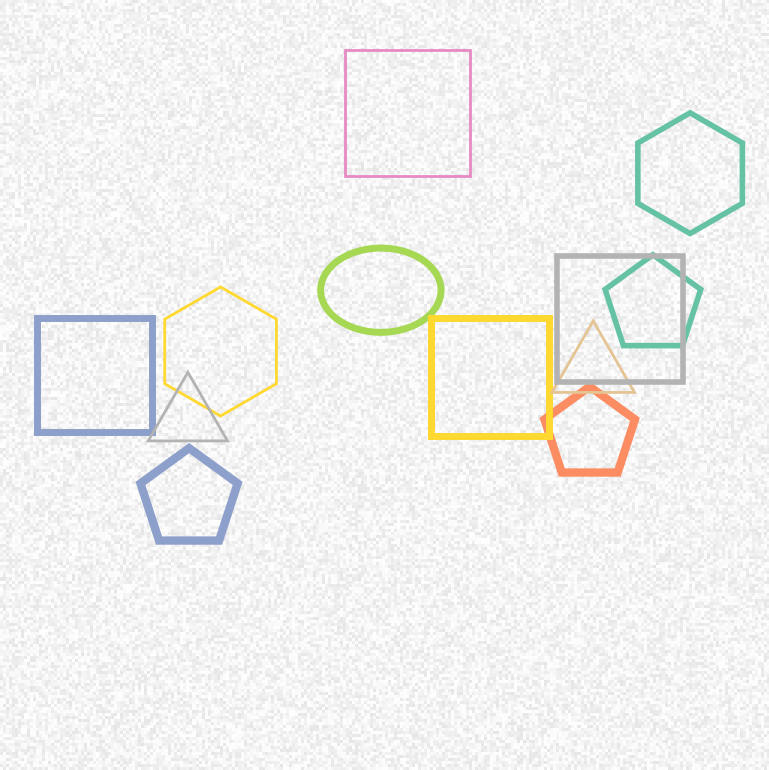[{"shape": "pentagon", "thickness": 2, "radius": 0.33, "center": [0.848, 0.604]}, {"shape": "hexagon", "thickness": 2, "radius": 0.39, "center": [0.896, 0.775]}, {"shape": "pentagon", "thickness": 3, "radius": 0.31, "center": [0.766, 0.436]}, {"shape": "pentagon", "thickness": 3, "radius": 0.33, "center": [0.246, 0.352]}, {"shape": "square", "thickness": 2.5, "radius": 0.37, "center": [0.123, 0.513]}, {"shape": "square", "thickness": 1, "radius": 0.41, "center": [0.529, 0.853]}, {"shape": "oval", "thickness": 2.5, "radius": 0.39, "center": [0.495, 0.623]}, {"shape": "hexagon", "thickness": 1, "radius": 0.42, "center": [0.286, 0.544]}, {"shape": "square", "thickness": 2.5, "radius": 0.38, "center": [0.636, 0.511]}, {"shape": "triangle", "thickness": 1, "radius": 0.31, "center": [0.77, 0.521]}, {"shape": "square", "thickness": 2, "radius": 0.41, "center": [0.805, 0.586]}, {"shape": "triangle", "thickness": 1, "radius": 0.3, "center": [0.244, 0.457]}]